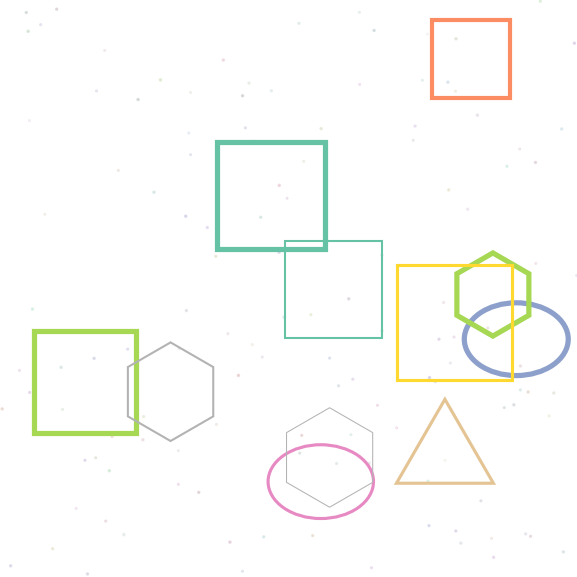[{"shape": "square", "thickness": 2.5, "radius": 0.47, "center": [0.47, 0.661]}, {"shape": "square", "thickness": 1, "radius": 0.42, "center": [0.577, 0.498]}, {"shape": "square", "thickness": 2, "radius": 0.34, "center": [0.815, 0.897]}, {"shape": "oval", "thickness": 2.5, "radius": 0.45, "center": [0.894, 0.412]}, {"shape": "oval", "thickness": 1.5, "radius": 0.46, "center": [0.555, 0.165]}, {"shape": "square", "thickness": 2.5, "radius": 0.44, "center": [0.147, 0.338]}, {"shape": "hexagon", "thickness": 2.5, "radius": 0.36, "center": [0.853, 0.489]}, {"shape": "square", "thickness": 1.5, "radius": 0.5, "center": [0.787, 0.441]}, {"shape": "triangle", "thickness": 1.5, "radius": 0.48, "center": [0.77, 0.211]}, {"shape": "hexagon", "thickness": 1, "radius": 0.43, "center": [0.295, 0.321]}, {"shape": "hexagon", "thickness": 0.5, "radius": 0.43, "center": [0.571, 0.207]}]